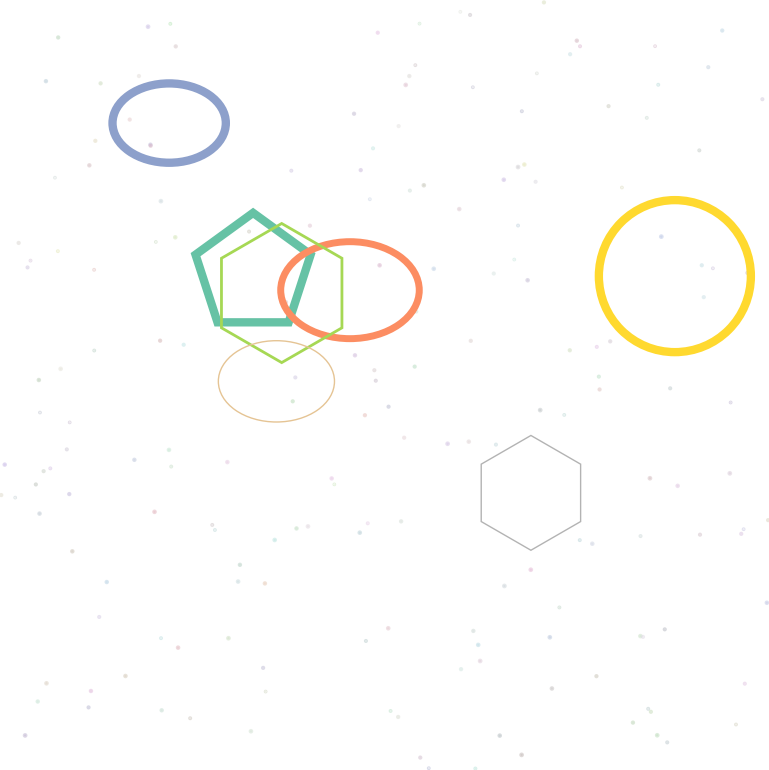[{"shape": "pentagon", "thickness": 3, "radius": 0.39, "center": [0.329, 0.645]}, {"shape": "oval", "thickness": 2.5, "radius": 0.45, "center": [0.455, 0.623]}, {"shape": "oval", "thickness": 3, "radius": 0.37, "center": [0.22, 0.84]}, {"shape": "hexagon", "thickness": 1, "radius": 0.45, "center": [0.366, 0.619]}, {"shape": "circle", "thickness": 3, "radius": 0.49, "center": [0.876, 0.641]}, {"shape": "oval", "thickness": 0.5, "radius": 0.38, "center": [0.359, 0.505]}, {"shape": "hexagon", "thickness": 0.5, "radius": 0.37, "center": [0.69, 0.36]}]